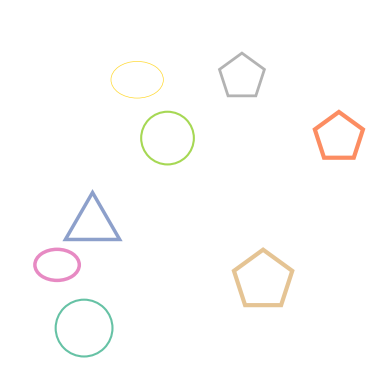[{"shape": "circle", "thickness": 1.5, "radius": 0.37, "center": [0.218, 0.148]}, {"shape": "pentagon", "thickness": 3, "radius": 0.33, "center": [0.88, 0.644]}, {"shape": "triangle", "thickness": 2.5, "radius": 0.41, "center": [0.24, 0.419]}, {"shape": "oval", "thickness": 2.5, "radius": 0.29, "center": [0.148, 0.312]}, {"shape": "circle", "thickness": 1.5, "radius": 0.34, "center": [0.435, 0.641]}, {"shape": "oval", "thickness": 0.5, "radius": 0.34, "center": [0.356, 0.793]}, {"shape": "pentagon", "thickness": 3, "radius": 0.4, "center": [0.683, 0.272]}, {"shape": "pentagon", "thickness": 2, "radius": 0.31, "center": [0.628, 0.801]}]